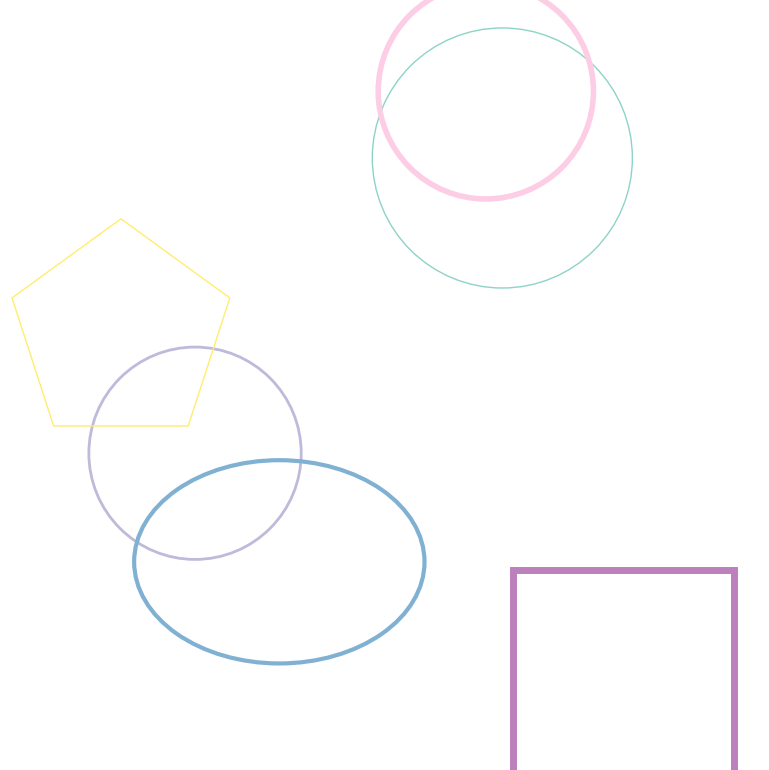[{"shape": "circle", "thickness": 0.5, "radius": 0.84, "center": [0.652, 0.795]}, {"shape": "circle", "thickness": 1, "radius": 0.69, "center": [0.253, 0.411]}, {"shape": "oval", "thickness": 1.5, "radius": 0.94, "center": [0.363, 0.27]}, {"shape": "circle", "thickness": 2, "radius": 0.7, "center": [0.631, 0.881]}, {"shape": "square", "thickness": 2.5, "radius": 0.72, "center": [0.81, 0.116]}, {"shape": "pentagon", "thickness": 0.5, "radius": 0.74, "center": [0.157, 0.567]}]